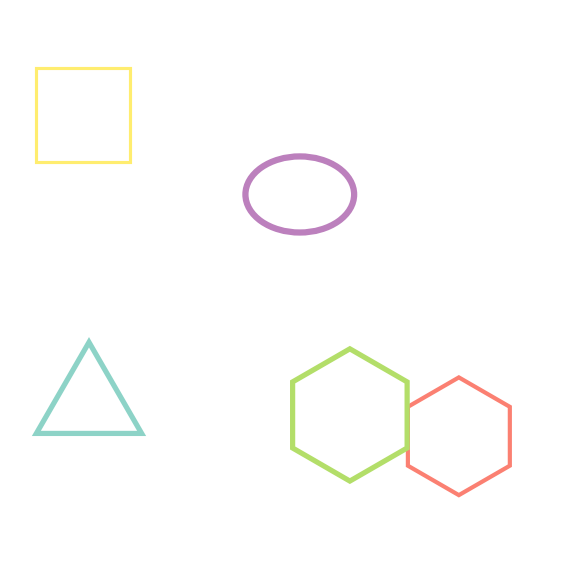[{"shape": "triangle", "thickness": 2.5, "radius": 0.53, "center": [0.154, 0.301]}, {"shape": "hexagon", "thickness": 2, "radius": 0.51, "center": [0.795, 0.244]}, {"shape": "hexagon", "thickness": 2.5, "radius": 0.57, "center": [0.606, 0.281]}, {"shape": "oval", "thickness": 3, "radius": 0.47, "center": [0.519, 0.662]}, {"shape": "square", "thickness": 1.5, "radius": 0.41, "center": [0.143, 0.799]}]